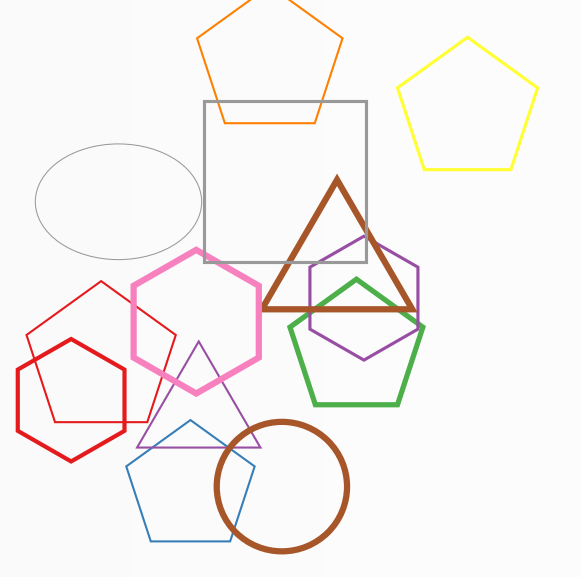[{"shape": "pentagon", "thickness": 1, "radius": 0.68, "center": [0.174, 0.377]}, {"shape": "hexagon", "thickness": 2, "radius": 0.53, "center": [0.122, 0.306]}, {"shape": "pentagon", "thickness": 1, "radius": 0.58, "center": [0.328, 0.156]}, {"shape": "pentagon", "thickness": 2.5, "radius": 0.6, "center": [0.613, 0.395]}, {"shape": "triangle", "thickness": 1, "radius": 0.61, "center": [0.342, 0.285]}, {"shape": "hexagon", "thickness": 1.5, "radius": 0.54, "center": [0.626, 0.483]}, {"shape": "pentagon", "thickness": 1, "radius": 0.66, "center": [0.464, 0.892]}, {"shape": "pentagon", "thickness": 1.5, "radius": 0.63, "center": [0.804, 0.808]}, {"shape": "triangle", "thickness": 3, "radius": 0.75, "center": [0.58, 0.538]}, {"shape": "circle", "thickness": 3, "radius": 0.56, "center": [0.485, 0.157]}, {"shape": "hexagon", "thickness": 3, "radius": 0.62, "center": [0.338, 0.442]}, {"shape": "oval", "thickness": 0.5, "radius": 0.72, "center": [0.204, 0.65]}, {"shape": "square", "thickness": 1.5, "radius": 0.7, "center": [0.49, 0.685]}]